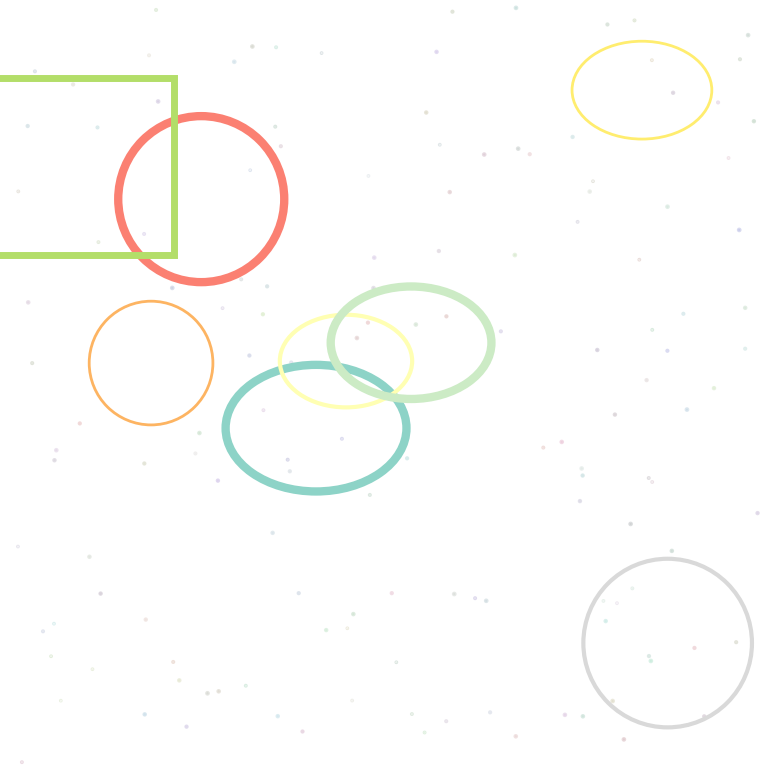[{"shape": "oval", "thickness": 3, "radius": 0.59, "center": [0.41, 0.444]}, {"shape": "oval", "thickness": 1.5, "radius": 0.43, "center": [0.449, 0.531]}, {"shape": "circle", "thickness": 3, "radius": 0.54, "center": [0.261, 0.741]}, {"shape": "circle", "thickness": 1, "radius": 0.4, "center": [0.196, 0.529]}, {"shape": "square", "thickness": 2.5, "radius": 0.57, "center": [0.111, 0.784]}, {"shape": "circle", "thickness": 1.5, "radius": 0.55, "center": [0.867, 0.165]}, {"shape": "oval", "thickness": 3, "radius": 0.52, "center": [0.534, 0.555]}, {"shape": "oval", "thickness": 1, "radius": 0.45, "center": [0.834, 0.883]}]